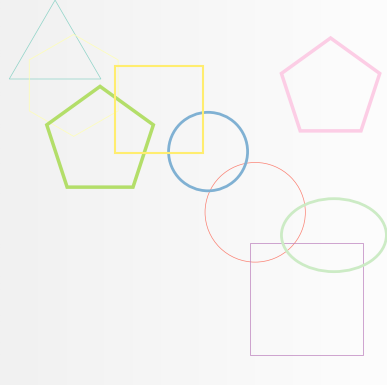[{"shape": "triangle", "thickness": 0.5, "radius": 0.68, "center": [0.142, 0.863]}, {"shape": "hexagon", "thickness": 0.5, "radius": 0.66, "center": [0.19, 0.778]}, {"shape": "circle", "thickness": 0.5, "radius": 0.65, "center": [0.659, 0.449]}, {"shape": "circle", "thickness": 2, "radius": 0.51, "center": [0.537, 0.606]}, {"shape": "pentagon", "thickness": 2.5, "radius": 0.72, "center": [0.258, 0.631]}, {"shape": "pentagon", "thickness": 2.5, "radius": 0.67, "center": [0.853, 0.768]}, {"shape": "square", "thickness": 0.5, "radius": 0.73, "center": [0.791, 0.223]}, {"shape": "oval", "thickness": 2, "radius": 0.68, "center": [0.862, 0.389]}, {"shape": "square", "thickness": 1.5, "radius": 0.57, "center": [0.411, 0.715]}]